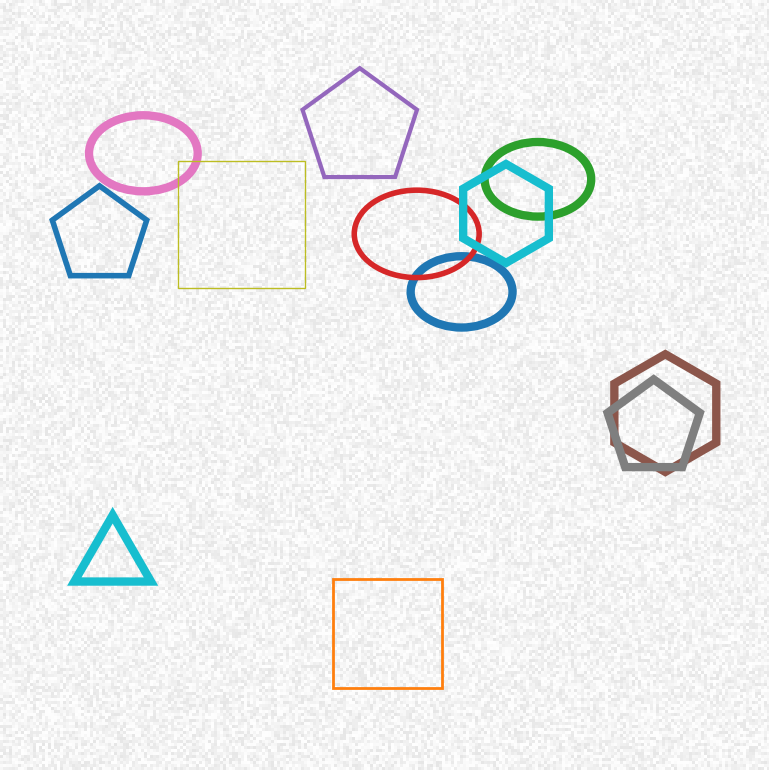[{"shape": "oval", "thickness": 3, "radius": 0.33, "center": [0.599, 0.621]}, {"shape": "pentagon", "thickness": 2, "radius": 0.32, "center": [0.129, 0.694]}, {"shape": "square", "thickness": 1, "radius": 0.35, "center": [0.504, 0.177]}, {"shape": "oval", "thickness": 3, "radius": 0.35, "center": [0.699, 0.767]}, {"shape": "oval", "thickness": 2, "radius": 0.41, "center": [0.541, 0.696]}, {"shape": "pentagon", "thickness": 1.5, "radius": 0.39, "center": [0.467, 0.833]}, {"shape": "hexagon", "thickness": 3, "radius": 0.38, "center": [0.864, 0.464]}, {"shape": "oval", "thickness": 3, "radius": 0.35, "center": [0.186, 0.801]}, {"shape": "pentagon", "thickness": 3, "radius": 0.31, "center": [0.849, 0.444]}, {"shape": "square", "thickness": 0.5, "radius": 0.41, "center": [0.314, 0.708]}, {"shape": "hexagon", "thickness": 3, "radius": 0.32, "center": [0.657, 0.723]}, {"shape": "triangle", "thickness": 3, "radius": 0.29, "center": [0.146, 0.273]}]